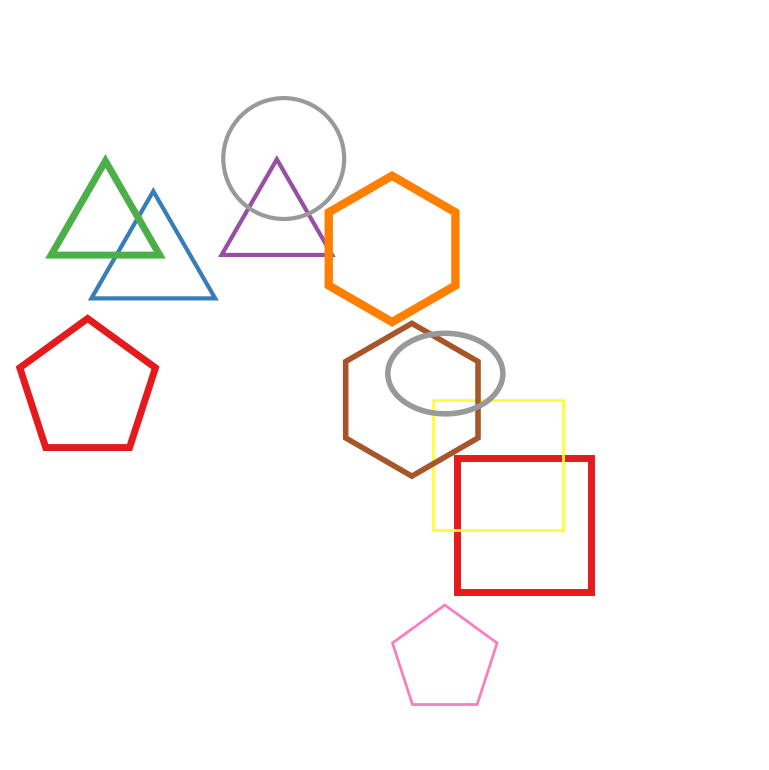[{"shape": "square", "thickness": 2.5, "radius": 0.43, "center": [0.681, 0.318]}, {"shape": "pentagon", "thickness": 2.5, "radius": 0.46, "center": [0.114, 0.494]}, {"shape": "triangle", "thickness": 1.5, "radius": 0.46, "center": [0.199, 0.659]}, {"shape": "triangle", "thickness": 2.5, "radius": 0.41, "center": [0.137, 0.709]}, {"shape": "triangle", "thickness": 1.5, "radius": 0.41, "center": [0.36, 0.71]}, {"shape": "hexagon", "thickness": 3, "radius": 0.47, "center": [0.509, 0.677]}, {"shape": "square", "thickness": 1, "radius": 0.42, "center": [0.646, 0.396]}, {"shape": "hexagon", "thickness": 2, "radius": 0.5, "center": [0.535, 0.481]}, {"shape": "pentagon", "thickness": 1, "radius": 0.36, "center": [0.578, 0.143]}, {"shape": "circle", "thickness": 1.5, "radius": 0.39, "center": [0.368, 0.794]}, {"shape": "oval", "thickness": 2, "radius": 0.37, "center": [0.578, 0.515]}]